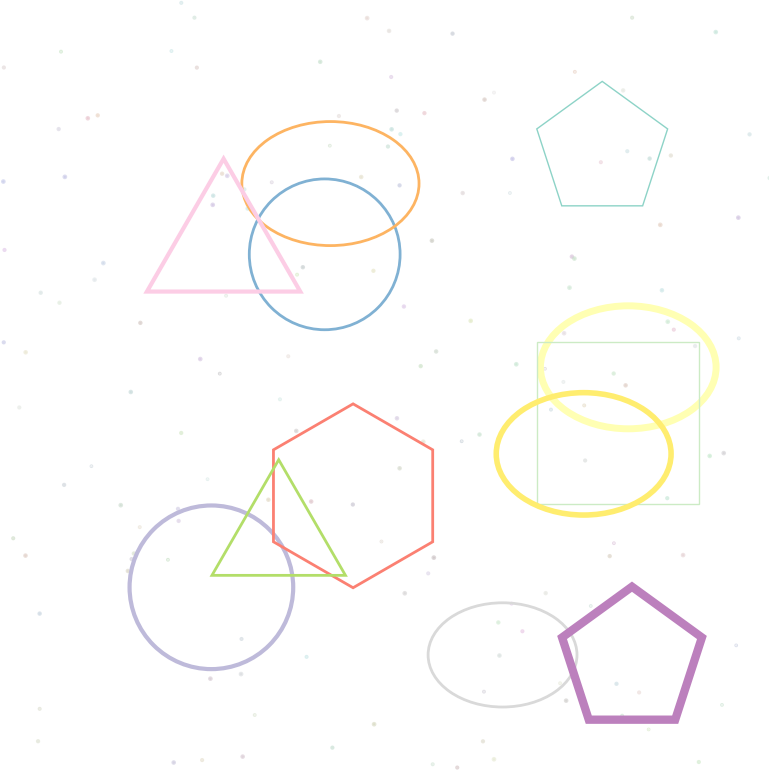[{"shape": "pentagon", "thickness": 0.5, "radius": 0.45, "center": [0.782, 0.805]}, {"shape": "oval", "thickness": 2.5, "radius": 0.57, "center": [0.816, 0.523]}, {"shape": "circle", "thickness": 1.5, "radius": 0.53, "center": [0.275, 0.237]}, {"shape": "hexagon", "thickness": 1, "radius": 0.6, "center": [0.459, 0.356]}, {"shape": "circle", "thickness": 1, "radius": 0.49, "center": [0.422, 0.67]}, {"shape": "oval", "thickness": 1, "radius": 0.58, "center": [0.429, 0.762]}, {"shape": "triangle", "thickness": 1, "radius": 0.5, "center": [0.362, 0.303]}, {"shape": "triangle", "thickness": 1.5, "radius": 0.57, "center": [0.29, 0.679]}, {"shape": "oval", "thickness": 1, "radius": 0.48, "center": [0.653, 0.149]}, {"shape": "pentagon", "thickness": 3, "radius": 0.48, "center": [0.821, 0.143]}, {"shape": "square", "thickness": 0.5, "radius": 0.53, "center": [0.802, 0.451]}, {"shape": "oval", "thickness": 2, "radius": 0.57, "center": [0.758, 0.411]}]